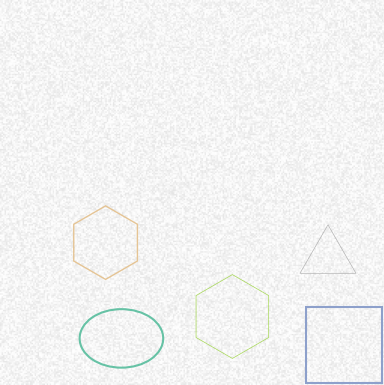[{"shape": "oval", "thickness": 1.5, "radius": 0.54, "center": [0.315, 0.121]}, {"shape": "square", "thickness": 1.5, "radius": 0.5, "center": [0.893, 0.103]}, {"shape": "hexagon", "thickness": 0.5, "radius": 0.54, "center": [0.604, 0.178]}, {"shape": "hexagon", "thickness": 1, "radius": 0.48, "center": [0.274, 0.37]}, {"shape": "triangle", "thickness": 0.5, "radius": 0.42, "center": [0.852, 0.332]}]